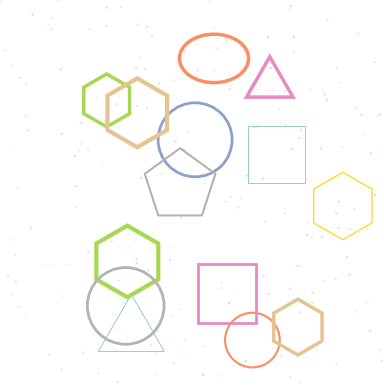[{"shape": "square", "thickness": 0.5, "radius": 0.37, "center": [0.718, 0.598]}, {"shape": "triangle", "thickness": 0.5, "radius": 0.49, "center": [0.341, 0.137]}, {"shape": "oval", "thickness": 2.5, "radius": 0.45, "center": [0.556, 0.848]}, {"shape": "circle", "thickness": 1.5, "radius": 0.36, "center": [0.656, 0.117]}, {"shape": "circle", "thickness": 2, "radius": 0.48, "center": [0.507, 0.637]}, {"shape": "square", "thickness": 2, "radius": 0.38, "center": [0.589, 0.238]}, {"shape": "triangle", "thickness": 2.5, "radius": 0.35, "center": [0.701, 0.783]}, {"shape": "hexagon", "thickness": 3, "radius": 0.46, "center": [0.331, 0.321]}, {"shape": "hexagon", "thickness": 2.5, "radius": 0.34, "center": [0.277, 0.739]}, {"shape": "hexagon", "thickness": 1, "radius": 0.44, "center": [0.891, 0.465]}, {"shape": "hexagon", "thickness": 2.5, "radius": 0.36, "center": [0.774, 0.15]}, {"shape": "hexagon", "thickness": 3, "radius": 0.45, "center": [0.357, 0.707]}, {"shape": "circle", "thickness": 2, "radius": 0.5, "center": [0.326, 0.205]}, {"shape": "pentagon", "thickness": 1.5, "radius": 0.48, "center": [0.468, 0.519]}]